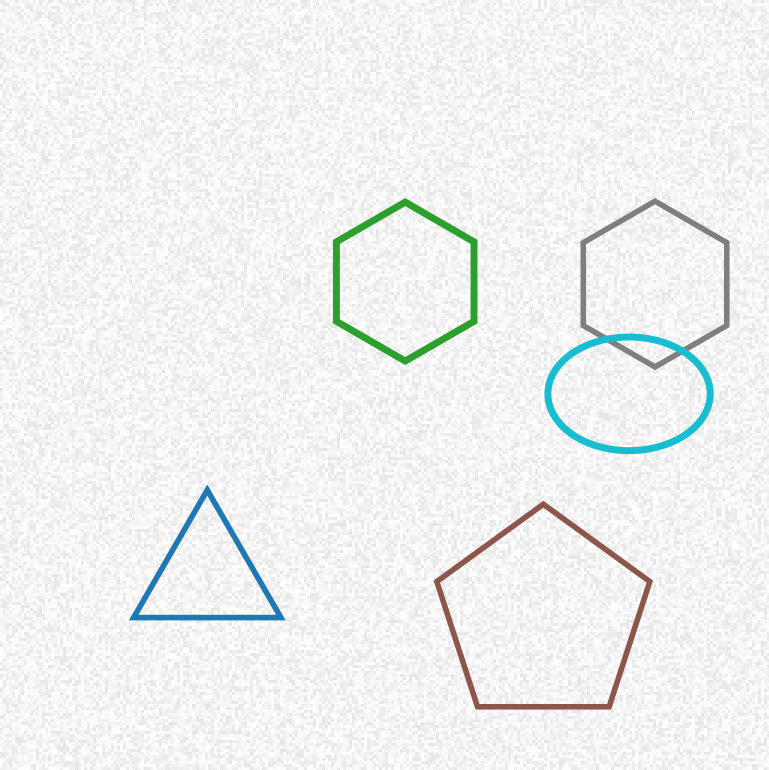[{"shape": "triangle", "thickness": 2, "radius": 0.55, "center": [0.269, 0.253]}, {"shape": "hexagon", "thickness": 2.5, "radius": 0.52, "center": [0.526, 0.634]}, {"shape": "pentagon", "thickness": 2, "radius": 0.73, "center": [0.706, 0.2]}, {"shape": "hexagon", "thickness": 2, "radius": 0.54, "center": [0.851, 0.631]}, {"shape": "oval", "thickness": 2.5, "radius": 0.53, "center": [0.817, 0.489]}]